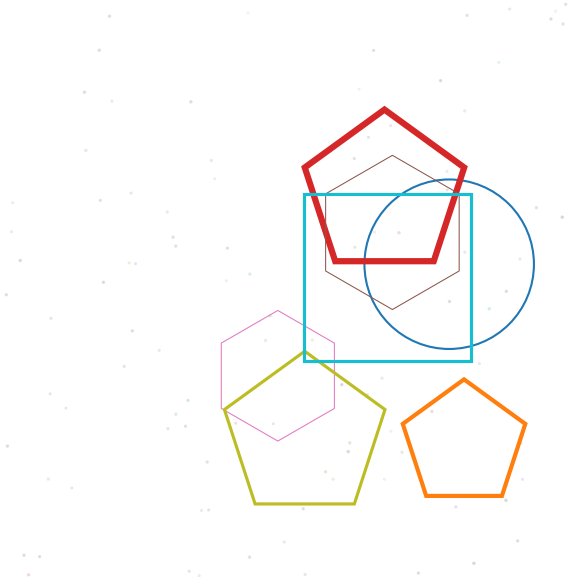[{"shape": "circle", "thickness": 1, "radius": 0.73, "center": [0.778, 0.542]}, {"shape": "pentagon", "thickness": 2, "radius": 0.56, "center": [0.804, 0.231]}, {"shape": "pentagon", "thickness": 3, "radius": 0.73, "center": [0.666, 0.664]}, {"shape": "hexagon", "thickness": 0.5, "radius": 0.67, "center": [0.679, 0.597]}, {"shape": "hexagon", "thickness": 0.5, "radius": 0.57, "center": [0.481, 0.348]}, {"shape": "pentagon", "thickness": 1.5, "radius": 0.73, "center": [0.528, 0.245]}, {"shape": "square", "thickness": 1.5, "radius": 0.72, "center": [0.671, 0.518]}]